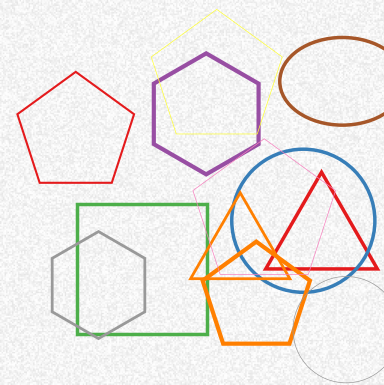[{"shape": "pentagon", "thickness": 1.5, "radius": 0.8, "center": [0.197, 0.654]}, {"shape": "triangle", "thickness": 2.5, "radius": 0.84, "center": [0.835, 0.385]}, {"shape": "circle", "thickness": 2.5, "radius": 0.93, "center": [0.788, 0.427]}, {"shape": "square", "thickness": 2.5, "radius": 0.84, "center": [0.368, 0.301]}, {"shape": "hexagon", "thickness": 3, "radius": 0.79, "center": [0.536, 0.704]}, {"shape": "pentagon", "thickness": 3, "radius": 0.73, "center": [0.666, 0.226]}, {"shape": "triangle", "thickness": 2, "radius": 0.74, "center": [0.624, 0.35]}, {"shape": "pentagon", "thickness": 0.5, "radius": 0.89, "center": [0.563, 0.797]}, {"shape": "oval", "thickness": 2.5, "radius": 0.81, "center": [0.889, 0.789]}, {"shape": "pentagon", "thickness": 0.5, "radius": 0.97, "center": [0.686, 0.445]}, {"shape": "circle", "thickness": 0.5, "radius": 0.69, "center": [0.899, 0.144]}, {"shape": "hexagon", "thickness": 2, "radius": 0.69, "center": [0.256, 0.26]}]